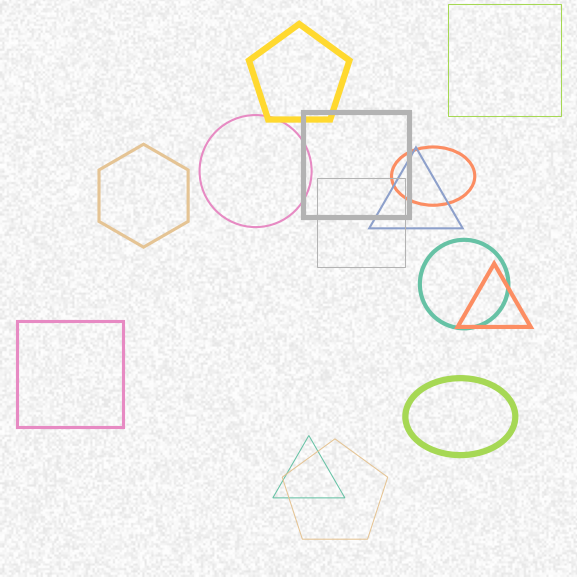[{"shape": "triangle", "thickness": 0.5, "radius": 0.36, "center": [0.535, 0.173]}, {"shape": "circle", "thickness": 2, "radius": 0.38, "center": [0.804, 0.507]}, {"shape": "triangle", "thickness": 2, "radius": 0.37, "center": [0.856, 0.47]}, {"shape": "oval", "thickness": 1.5, "radius": 0.36, "center": [0.75, 0.694]}, {"shape": "triangle", "thickness": 1, "radius": 0.47, "center": [0.72, 0.65]}, {"shape": "circle", "thickness": 1, "radius": 0.48, "center": [0.443, 0.703]}, {"shape": "square", "thickness": 1.5, "radius": 0.46, "center": [0.122, 0.352]}, {"shape": "square", "thickness": 0.5, "radius": 0.49, "center": [0.873, 0.895]}, {"shape": "oval", "thickness": 3, "radius": 0.48, "center": [0.797, 0.278]}, {"shape": "pentagon", "thickness": 3, "radius": 0.46, "center": [0.518, 0.866]}, {"shape": "pentagon", "thickness": 0.5, "radius": 0.48, "center": [0.58, 0.143]}, {"shape": "hexagon", "thickness": 1.5, "radius": 0.45, "center": [0.249, 0.66]}, {"shape": "square", "thickness": 2.5, "radius": 0.46, "center": [0.616, 0.714]}, {"shape": "square", "thickness": 0.5, "radius": 0.38, "center": [0.625, 0.614]}]